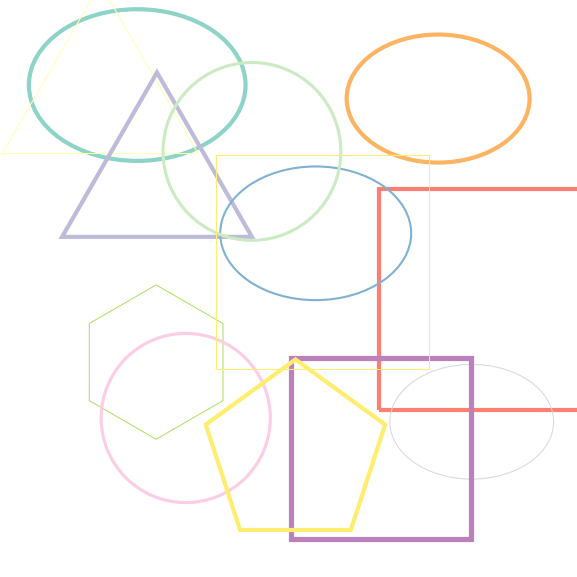[{"shape": "oval", "thickness": 2, "radius": 0.94, "center": [0.238, 0.852]}, {"shape": "triangle", "thickness": 0.5, "radius": 0.98, "center": [0.174, 0.831]}, {"shape": "triangle", "thickness": 2, "radius": 0.95, "center": [0.272, 0.684]}, {"shape": "square", "thickness": 2, "radius": 0.96, "center": [0.847, 0.48]}, {"shape": "oval", "thickness": 1, "radius": 0.83, "center": [0.547, 0.595]}, {"shape": "oval", "thickness": 2, "radius": 0.79, "center": [0.759, 0.828]}, {"shape": "hexagon", "thickness": 0.5, "radius": 0.67, "center": [0.27, 0.372]}, {"shape": "circle", "thickness": 1.5, "radius": 0.73, "center": [0.322, 0.275]}, {"shape": "oval", "thickness": 0.5, "radius": 0.71, "center": [0.817, 0.269]}, {"shape": "square", "thickness": 2.5, "radius": 0.78, "center": [0.66, 0.222]}, {"shape": "circle", "thickness": 1.5, "radius": 0.77, "center": [0.436, 0.737]}, {"shape": "pentagon", "thickness": 2, "radius": 0.82, "center": [0.512, 0.213]}, {"shape": "square", "thickness": 0.5, "radius": 0.92, "center": [0.559, 0.546]}]